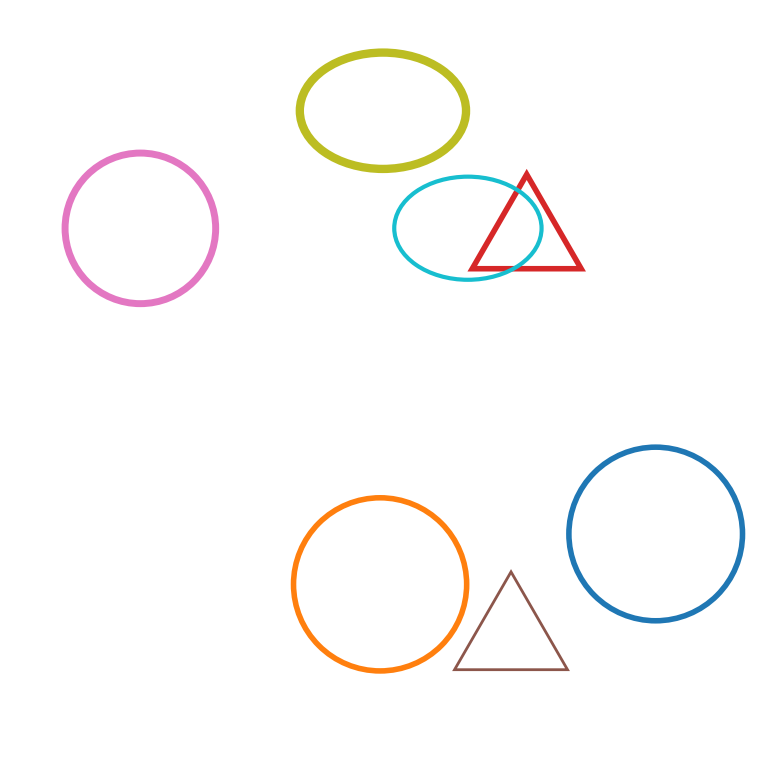[{"shape": "circle", "thickness": 2, "radius": 0.56, "center": [0.852, 0.307]}, {"shape": "circle", "thickness": 2, "radius": 0.56, "center": [0.494, 0.241]}, {"shape": "triangle", "thickness": 2, "radius": 0.41, "center": [0.684, 0.692]}, {"shape": "triangle", "thickness": 1, "radius": 0.42, "center": [0.664, 0.173]}, {"shape": "circle", "thickness": 2.5, "radius": 0.49, "center": [0.182, 0.703]}, {"shape": "oval", "thickness": 3, "radius": 0.54, "center": [0.497, 0.856]}, {"shape": "oval", "thickness": 1.5, "radius": 0.48, "center": [0.608, 0.704]}]